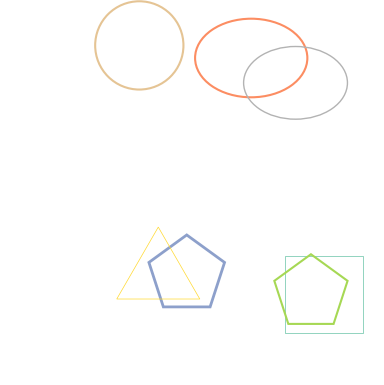[{"shape": "square", "thickness": 0.5, "radius": 0.5, "center": [0.841, 0.236]}, {"shape": "oval", "thickness": 1.5, "radius": 0.73, "center": [0.653, 0.849]}, {"shape": "pentagon", "thickness": 2, "radius": 0.52, "center": [0.485, 0.286]}, {"shape": "pentagon", "thickness": 1.5, "radius": 0.5, "center": [0.808, 0.24]}, {"shape": "triangle", "thickness": 0.5, "radius": 0.62, "center": [0.411, 0.286]}, {"shape": "circle", "thickness": 1.5, "radius": 0.57, "center": [0.362, 0.882]}, {"shape": "oval", "thickness": 1, "radius": 0.67, "center": [0.768, 0.785]}]